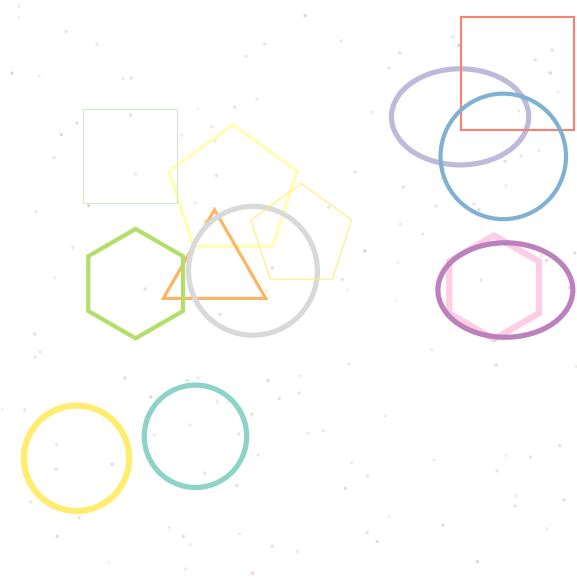[{"shape": "circle", "thickness": 2.5, "radius": 0.44, "center": [0.338, 0.244]}, {"shape": "pentagon", "thickness": 1.5, "radius": 0.58, "center": [0.403, 0.667]}, {"shape": "oval", "thickness": 2.5, "radius": 0.59, "center": [0.797, 0.797]}, {"shape": "square", "thickness": 1, "radius": 0.49, "center": [0.896, 0.872]}, {"shape": "circle", "thickness": 2, "radius": 0.54, "center": [0.871, 0.728]}, {"shape": "triangle", "thickness": 1.5, "radius": 0.51, "center": [0.371, 0.534]}, {"shape": "hexagon", "thickness": 2, "radius": 0.47, "center": [0.235, 0.508]}, {"shape": "hexagon", "thickness": 3, "radius": 0.45, "center": [0.856, 0.502]}, {"shape": "circle", "thickness": 2.5, "radius": 0.56, "center": [0.438, 0.53]}, {"shape": "oval", "thickness": 2.5, "radius": 0.58, "center": [0.875, 0.497]}, {"shape": "square", "thickness": 0.5, "radius": 0.41, "center": [0.225, 0.73]}, {"shape": "circle", "thickness": 3, "radius": 0.46, "center": [0.132, 0.206]}, {"shape": "pentagon", "thickness": 0.5, "radius": 0.46, "center": [0.522, 0.59]}]